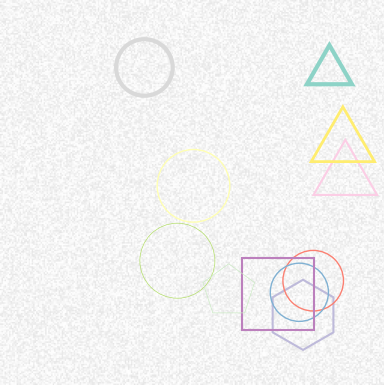[{"shape": "triangle", "thickness": 3, "radius": 0.34, "center": [0.856, 0.815]}, {"shape": "circle", "thickness": 1, "radius": 0.47, "center": [0.503, 0.517]}, {"shape": "hexagon", "thickness": 1.5, "radius": 0.46, "center": [0.787, 0.182]}, {"shape": "circle", "thickness": 1, "radius": 0.39, "center": [0.814, 0.271]}, {"shape": "circle", "thickness": 1, "radius": 0.38, "center": [0.778, 0.241]}, {"shape": "circle", "thickness": 0.5, "radius": 0.49, "center": [0.461, 0.323]}, {"shape": "triangle", "thickness": 1.5, "radius": 0.48, "center": [0.897, 0.541]}, {"shape": "circle", "thickness": 3, "radius": 0.37, "center": [0.375, 0.825]}, {"shape": "square", "thickness": 1.5, "radius": 0.47, "center": [0.722, 0.236]}, {"shape": "pentagon", "thickness": 0.5, "radius": 0.35, "center": [0.594, 0.244]}, {"shape": "triangle", "thickness": 2, "radius": 0.47, "center": [0.891, 0.628]}]